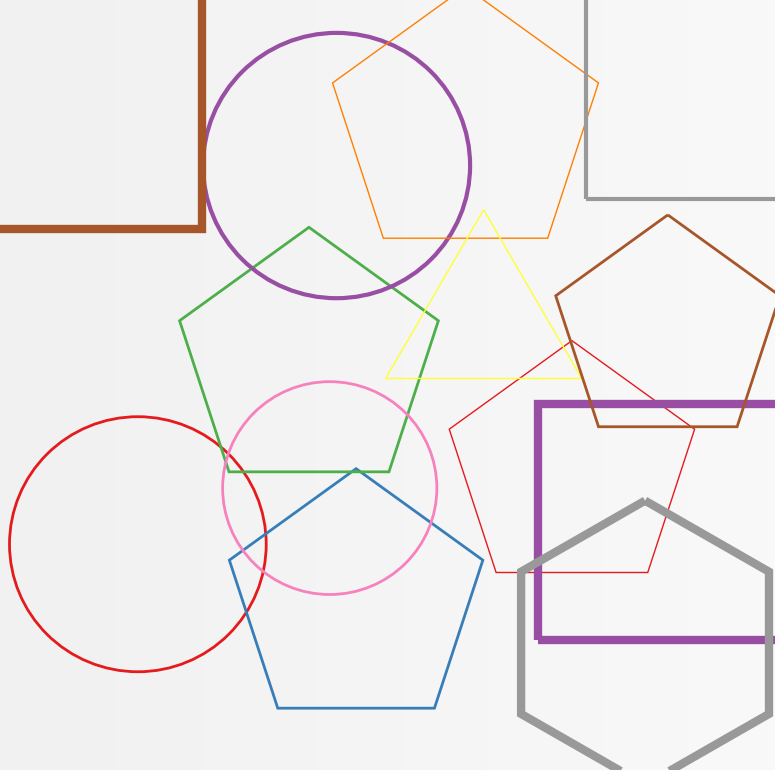[{"shape": "circle", "thickness": 1, "radius": 0.83, "center": [0.178, 0.293]}, {"shape": "pentagon", "thickness": 0.5, "radius": 0.83, "center": [0.738, 0.391]}, {"shape": "pentagon", "thickness": 1, "radius": 0.86, "center": [0.459, 0.219]}, {"shape": "pentagon", "thickness": 1, "radius": 0.88, "center": [0.399, 0.529]}, {"shape": "circle", "thickness": 1.5, "radius": 0.86, "center": [0.434, 0.785]}, {"shape": "square", "thickness": 3, "radius": 0.77, "center": [0.848, 0.322]}, {"shape": "pentagon", "thickness": 0.5, "radius": 0.9, "center": [0.601, 0.837]}, {"shape": "triangle", "thickness": 0.5, "radius": 0.73, "center": [0.624, 0.582]}, {"shape": "square", "thickness": 3, "radius": 0.77, "center": [0.105, 0.857]}, {"shape": "pentagon", "thickness": 1, "radius": 0.76, "center": [0.862, 0.569]}, {"shape": "circle", "thickness": 1, "radius": 0.69, "center": [0.425, 0.366]}, {"shape": "square", "thickness": 1.5, "radius": 0.71, "center": [0.898, 0.884]}, {"shape": "hexagon", "thickness": 3, "radius": 0.92, "center": [0.832, 0.165]}]